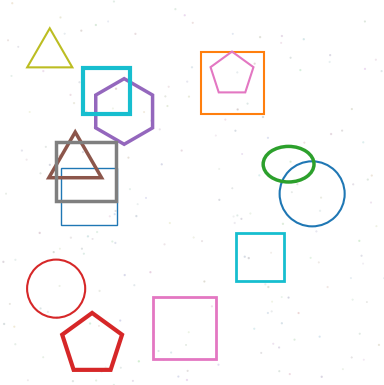[{"shape": "square", "thickness": 1, "radius": 0.37, "center": [0.231, 0.49]}, {"shape": "circle", "thickness": 1.5, "radius": 0.42, "center": [0.811, 0.497]}, {"shape": "square", "thickness": 1.5, "radius": 0.41, "center": [0.603, 0.784]}, {"shape": "oval", "thickness": 2.5, "radius": 0.33, "center": [0.75, 0.574]}, {"shape": "pentagon", "thickness": 3, "radius": 0.41, "center": [0.239, 0.105]}, {"shape": "circle", "thickness": 1.5, "radius": 0.38, "center": [0.146, 0.25]}, {"shape": "hexagon", "thickness": 2.5, "radius": 0.43, "center": [0.322, 0.71]}, {"shape": "triangle", "thickness": 2.5, "radius": 0.4, "center": [0.195, 0.578]}, {"shape": "square", "thickness": 2, "radius": 0.4, "center": [0.479, 0.147]}, {"shape": "pentagon", "thickness": 1.5, "radius": 0.29, "center": [0.603, 0.807]}, {"shape": "square", "thickness": 2.5, "radius": 0.39, "center": [0.223, 0.554]}, {"shape": "triangle", "thickness": 1.5, "radius": 0.34, "center": [0.129, 0.859]}, {"shape": "square", "thickness": 3, "radius": 0.3, "center": [0.276, 0.763]}, {"shape": "square", "thickness": 2, "radius": 0.31, "center": [0.675, 0.333]}]